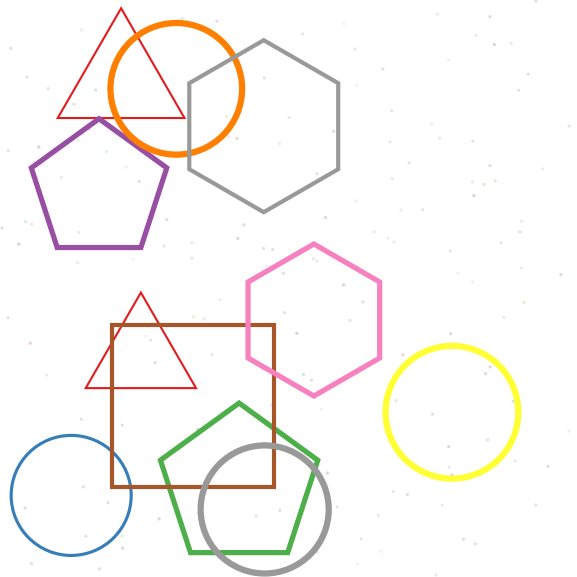[{"shape": "triangle", "thickness": 1, "radius": 0.55, "center": [0.244, 0.382]}, {"shape": "triangle", "thickness": 1, "radius": 0.63, "center": [0.21, 0.858]}, {"shape": "circle", "thickness": 1.5, "radius": 0.52, "center": [0.123, 0.141]}, {"shape": "pentagon", "thickness": 2.5, "radius": 0.72, "center": [0.414, 0.158]}, {"shape": "pentagon", "thickness": 2.5, "radius": 0.62, "center": [0.172, 0.67]}, {"shape": "circle", "thickness": 3, "radius": 0.57, "center": [0.305, 0.845]}, {"shape": "circle", "thickness": 3, "radius": 0.57, "center": [0.783, 0.285]}, {"shape": "square", "thickness": 2, "radius": 0.7, "center": [0.335, 0.296]}, {"shape": "hexagon", "thickness": 2.5, "radius": 0.66, "center": [0.544, 0.445]}, {"shape": "circle", "thickness": 3, "radius": 0.55, "center": [0.458, 0.117]}, {"shape": "hexagon", "thickness": 2, "radius": 0.74, "center": [0.457, 0.781]}]